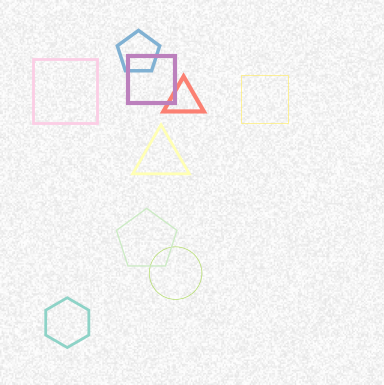[{"shape": "hexagon", "thickness": 2, "radius": 0.32, "center": [0.175, 0.162]}, {"shape": "triangle", "thickness": 2, "radius": 0.43, "center": [0.418, 0.591]}, {"shape": "triangle", "thickness": 3, "radius": 0.3, "center": [0.477, 0.741]}, {"shape": "pentagon", "thickness": 2.5, "radius": 0.29, "center": [0.36, 0.863]}, {"shape": "circle", "thickness": 0.5, "radius": 0.34, "center": [0.456, 0.291]}, {"shape": "square", "thickness": 2, "radius": 0.41, "center": [0.169, 0.763]}, {"shape": "square", "thickness": 3, "radius": 0.3, "center": [0.393, 0.793]}, {"shape": "pentagon", "thickness": 1, "radius": 0.41, "center": [0.381, 0.376]}, {"shape": "square", "thickness": 0.5, "radius": 0.31, "center": [0.687, 0.743]}]